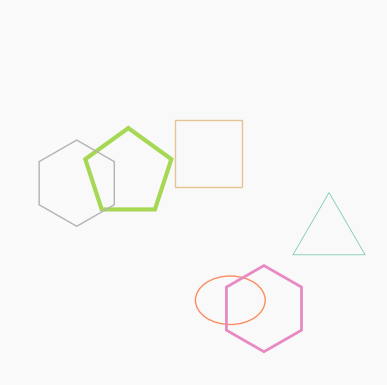[{"shape": "triangle", "thickness": 0.5, "radius": 0.54, "center": [0.849, 0.392]}, {"shape": "oval", "thickness": 1, "radius": 0.45, "center": [0.594, 0.22]}, {"shape": "hexagon", "thickness": 2, "radius": 0.56, "center": [0.681, 0.198]}, {"shape": "pentagon", "thickness": 3, "radius": 0.58, "center": [0.331, 0.55]}, {"shape": "square", "thickness": 1, "radius": 0.44, "center": [0.538, 0.601]}, {"shape": "hexagon", "thickness": 1, "radius": 0.56, "center": [0.198, 0.524]}]